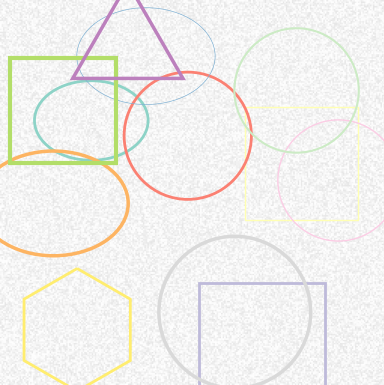[{"shape": "oval", "thickness": 2, "radius": 0.74, "center": [0.237, 0.687]}, {"shape": "square", "thickness": 1, "radius": 0.73, "center": [0.784, 0.576]}, {"shape": "square", "thickness": 2, "radius": 0.82, "center": [0.68, 0.102]}, {"shape": "circle", "thickness": 2, "radius": 0.83, "center": [0.488, 0.647]}, {"shape": "oval", "thickness": 0.5, "radius": 0.9, "center": [0.379, 0.854]}, {"shape": "oval", "thickness": 2.5, "radius": 0.97, "center": [0.139, 0.472]}, {"shape": "square", "thickness": 3, "radius": 0.69, "center": [0.163, 0.713]}, {"shape": "circle", "thickness": 1, "radius": 0.79, "center": [0.879, 0.531]}, {"shape": "circle", "thickness": 2.5, "radius": 0.99, "center": [0.61, 0.189]}, {"shape": "triangle", "thickness": 2.5, "radius": 0.83, "center": [0.332, 0.879]}, {"shape": "circle", "thickness": 1.5, "radius": 0.81, "center": [0.77, 0.765]}, {"shape": "hexagon", "thickness": 2, "radius": 0.8, "center": [0.2, 0.143]}]